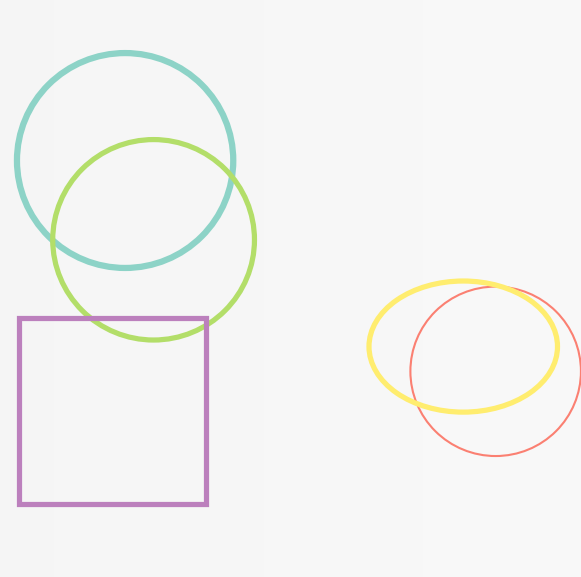[{"shape": "circle", "thickness": 3, "radius": 0.93, "center": [0.215, 0.721]}, {"shape": "circle", "thickness": 1, "radius": 0.73, "center": [0.853, 0.356]}, {"shape": "circle", "thickness": 2.5, "radius": 0.87, "center": [0.264, 0.584]}, {"shape": "square", "thickness": 2.5, "radius": 0.8, "center": [0.193, 0.288]}, {"shape": "oval", "thickness": 2.5, "radius": 0.81, "center": [0.797, 0.399]}]